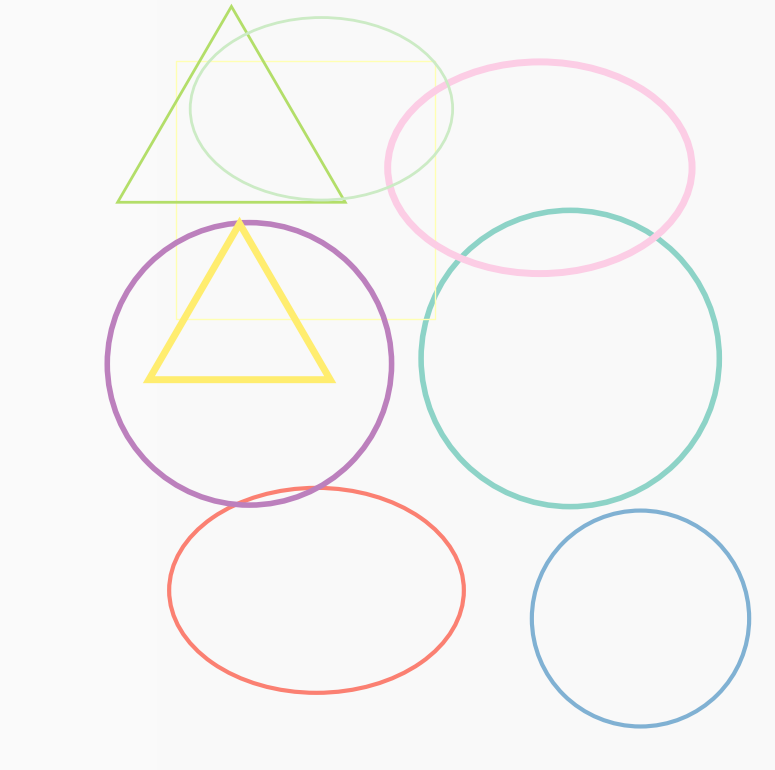[{"shape": "circle", "thickness": 2, "radius": 0.96, "center": [0.736, 0.534]}, {"shape": "square", "thickness": 0.5, "radius": 0.84, "center": [0.394, 0.753]}, {"shape": "oval", "thickness": 1.5, "radius": 0.95, "center": [0.408, 0.233]}, {"shape": "circle", "thickness": 1.5, "radius": 0.7, "center": [0.826, 0.197]}, {"shape": "triangle", "thickness": 1, "radius": 0.85, "center": [0.299, 0.822]}, {"shape": "oval", "thickness": 2.5, "radius": 0.98, "center": [0.697, 0.782]}, {"shape": "circle", "thickness": 2, "radius": 0.92, "center": [0.322, 0.527]}, {"shape": "oval", "thickness": 1, "radius": 0.85, "center": [0.415, 0.859]}, {"shape": "triangle", "thickness": 2.5, "radius": 0.68, "center": [0.309, 0.574]}]